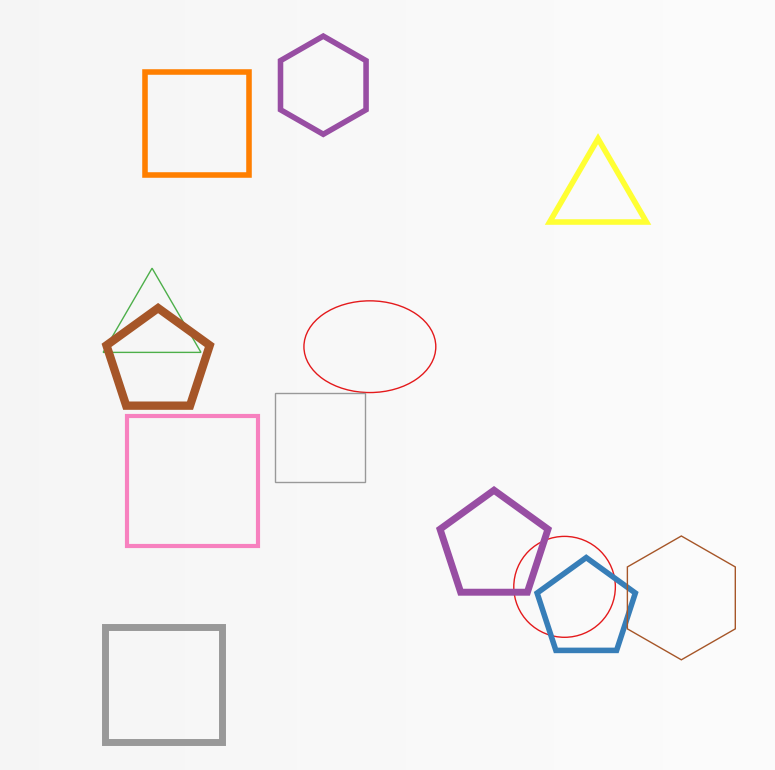[{"shape": "circle", "thickness": 0.5, "radius": 0.33, "center": [0.728, 0.238]}, {"shape": "oval", "thickness": 0.5, "radius": 0.43, "center": [0.477, 0.55]}, {"shape": "pentagon", "thickness": 2, "radius": 0.33, "center": [0.756, 0.209]}, {"shape": "triangle", "thickness": 0.5, "radius": 0.36, "center": [0.196, 0.579]}, {"shape": "pentagon", "thickness": 2.5, "radius": 0.37, "center": [0.637, 0.29]}, {"shape": "hexagon", "thickness": 2, "radius": 0.32, "center": [0.417, 0.889]}, {"shape": "square", "thickness": 2, "radius": 0.34, "center": [0.255, 0.84]}, {"shape": "triangle", "thickness": 2, "radius": 0.36, "center": [0.772, 0.748]}, {"shape": "pentagon", "thickness": 3, "radius": 0.35, "center": [0.204, 0.53]}, {"shape": "hexagon", "thickness": 0.5, "radius": 0.4, "center": [0.879, 0.224]}, {"shape": "square", "thickness": 1.5, "radius": 0.42, "center": [0.248, 0.376]}, {"shape": "square", "thickness": 2.5, "radius": 0.37, "center": [0.211, 0.111]}, {"shape": "square", "thickness": 0.5, "radius": 0.29, "center": [0.413, 0.432]}]